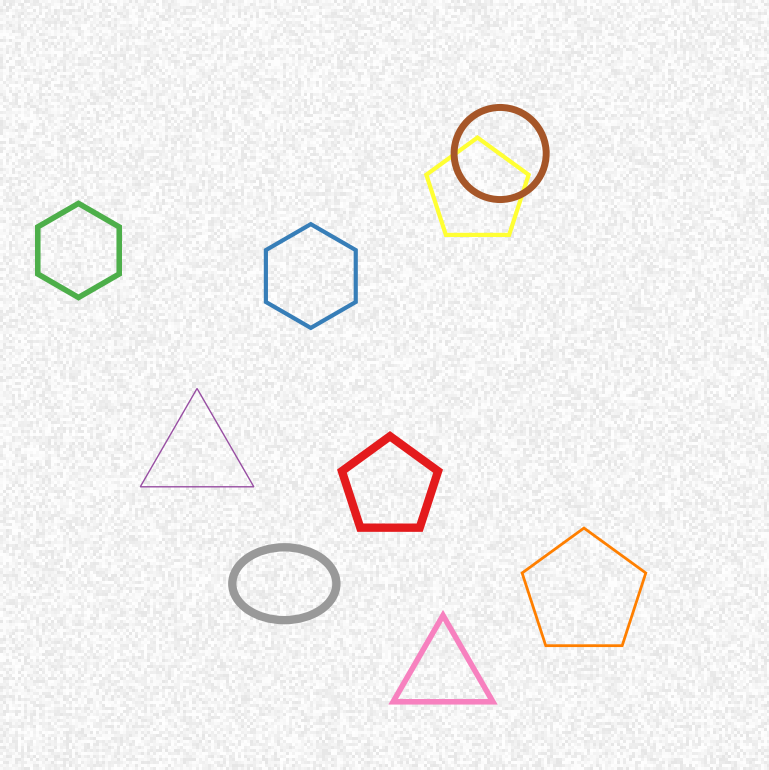[{"shape": "pentagon", "thickness": 3, "radius": 0.33, "center": [0.506, 0.368]}, {"shape": "hexagon", "thickness": 1.5, "radius": 0.34, "center": [0.404, 0.642]}, {"shape": "hexagon", "thickness": 2, "radius": 0.31, "center": [0.102, 0.675]}, {"shape": "triangle", "thickness": 0.5, "radius": 0.43, "center": [0.256, 0.41]}, {"shape": "pentagon", "thickness": 1, "radius": 0.42, "center": [0.758, 0.23]}, {"shape": "pentagon", "thickness": 1.5, "radius": 0.35, "center": [0.62, 0.751]}, {"shape": "circle", "thickness": 2.5, "radius": 0.3, "center": [0.65, 0.801]}, {"shape": "triangle", "thickness": 2, "radius": 0.37, "center": [0.575, 0.126]}, {"shape": "oval", "thickness": 3, "radius": 0.34, "center": [0.369, 0.242]}]